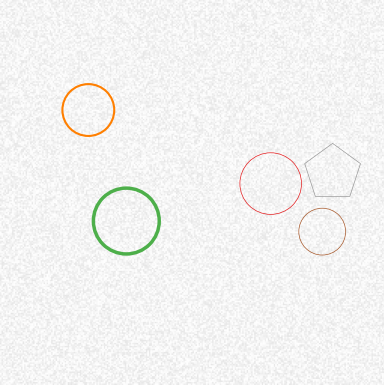[{"shape": "circle", "thickness": 0.5, "radius": 0.4, "center": [0.703, 0.523]}, {"shape": "circle", "thickness": 2.5, "radius": 0.43, "center": [0.328, 0.426]}, {"shape": "circle", "thickness": 1.5, "radius": 0.34, "center": [0.229, 0.714]}, {"shape": "circle", "thickness": 0.5, "radius": 0.3, "center": [0.837, 0.398]}, {"shape": "pentagon", "thickness": 0.5, "radius": 0.38, "center": [0.864, 0.551]}]